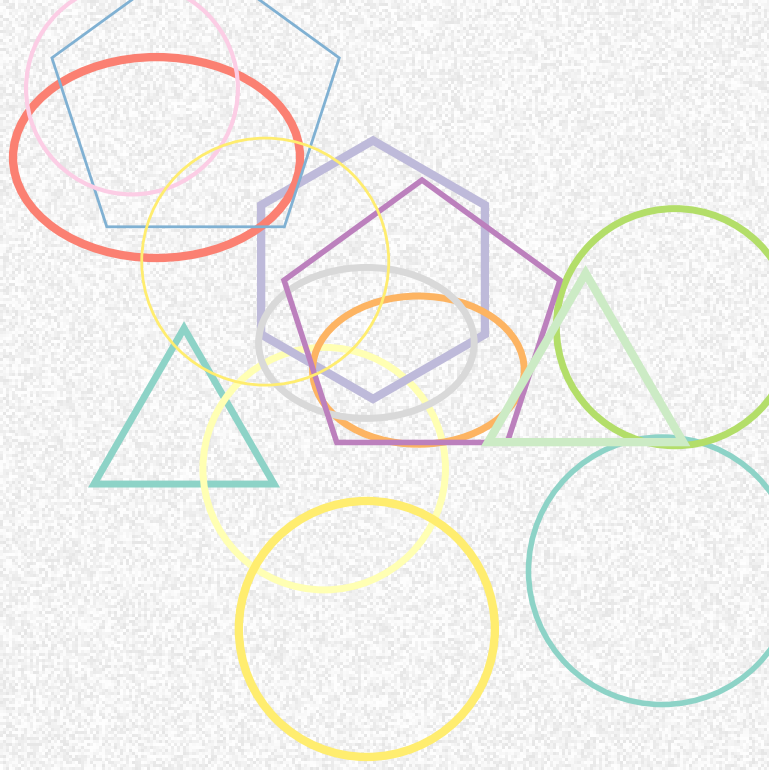[{"shape": "circle", "thickness": 2, "radius": 0.87, "center": [0.86, 0.259]}, {"shape": "triangle", "thickness": 2.5, "radius": 0.67, "center": [0.239, 0.439]}, {"shape": "circle", "thickness": 2.5, "radius": 0.79, "center": [0.421, 0.391]}, {"shape": "hexagon", "thickness": 3, "radius": 0.84, "center": [0.484, 0.65]}, {"shape": "oval", "thickness": 3, "radius": 0.93, "center": [0.203, 0.795]}, {"shape": "pentagon", "thickness": 1, "radius": 0.98, "center": [0.254, 0.864]}, {"shape": "oval", "thickness": 2.5, "radius": 0.69, "center": [0.543, 0.519]}, {"shape": "circle", "thickness": 2.5, "radius": 0.77, "center": [0.877, 0.575]}, {"shape": "circle", "thickness": 1.5, "radius": 0.69, "center": [0.171, 0.885]}, {"shape": "oval", "thickness": 2.5, "radius": 0.7, "center": [0.476, 0.555]}, {"shape": "pentagon", "thickness": 2, "radius": 0.94, "center": [0.548, 0.578]}, {"shape": "triangle", "thickness": 3, "radius": 0.73, "center": [0.761, 0.499]}, {"shape": "circle", "thickness": 3, "radius": 0.83, "center": [0.476, 0.183]}, {"shape": "circle", "thickness": 1, "radius": 0.8, "center": [0.344, 0.66]}]